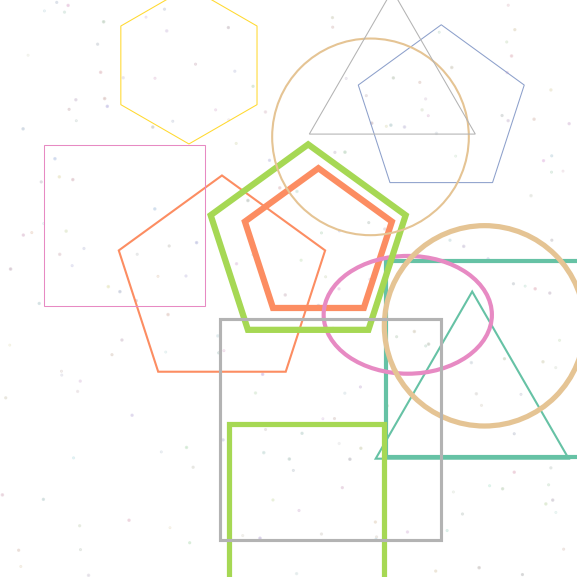[{"shape": "square", "thickness": 2, "radius": 0.85, "center": [0.838, 0.377]}, {"shape": "triangle", "thickness": 1, "radius": 0.96, "center": [0.818, 0.301]}, {"shape": "pentagon", "thickness": 3, "radius": 0.67, "center": [0.551, 0.574]}, {"shape": "pentagon", "thickness": 1, "radius": 0.94, "center": [0.384, 0.507]}, {"shape": "pentagon", "thickness": 0.5, "radius": 0.76, "center": [0.764, 0.805]}, {"shape": "oval", "thickness": 2, "radius": 0.73, "center": [0.706, 0.454]}, {"shape": "square", "thickness": 0.5, "radius": 0.7, "center": [0.215, 0.609]}, {"shape": "square", "thickness": 2.5, "radius": 0.67, "center": [0.531, 0.13]}, {"shape": "pentagon", "thickness": 3, "radius": 0.89, "center": [0.534, 0.572]}, {"shape": "hexagon", "thickness": 0.5, "radius": 0.68, "center": [0.327, 0.886]}, {"shape": "circle", "thickness": 2.5, "radius": 0.87, "center": [0.839, 0.435]}, {"shape": "circle", "thickness": 1, "radius": 0.85, "center": [0.642, 0.762]}, {"shape": "triangle", "thickness": 0.5, "radius": 0.83, "center": [0.679, 0.85]}, {"shape": "square", "thickness": 1.5, "radius": 0.96, "center": [0.572, 0.256]}]